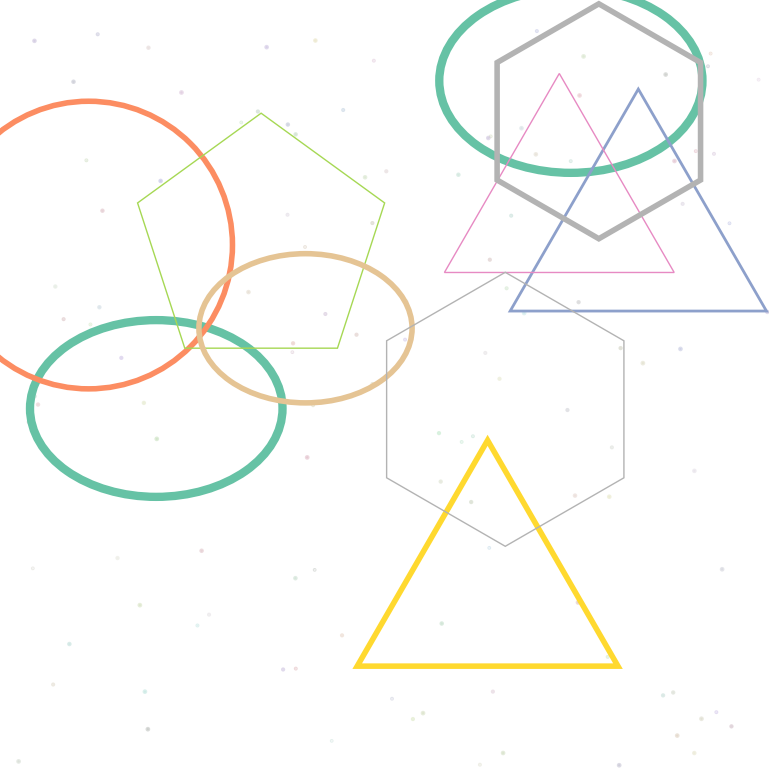[{"shape": "oval", "thickness": 3, "radius": 0.85, "center": [0.741, 0.895]}, {"shape": "oval", "thickness": 3, "radius": 0.82, "center": [0.203, 0.469]}, {"shape": "circle", "thickness": 2, "radius": 0.93, "center": [0.115, 0.682]}, {"shape": "triangle", "thickness": 1, "radius": 0.96, "center": [0.829, 0.692]}, {"shape": "triangle", "thickness": 0.5, "radius": 0.86, "center": [0.726, 0.732]}, {"shape": "pentagon", "thickness": 0.5, "radius": 0.84, "center": [0.339, 0.684]}, {"shape": "triangle", "thickness": 2, "radius": 0.98, "center": [0.633, 0.233]}, {"shape": "oval", "thickness": 2, "radius": 0.69, "center": [0.397, 0.574]}, {"shape": "hexagon", "thickness": 2, "radius": 0.76, "center": [0.778, 0.842]}, {"shape": "hexagon", "thickness": 0.5, "radius": 0.89, "center": [0.656, 0.468]}]